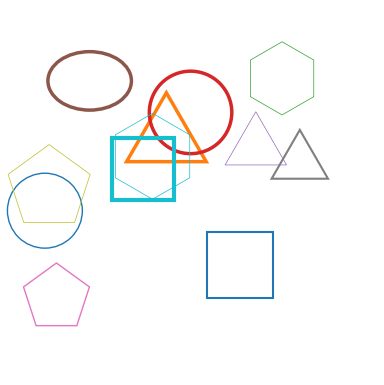[{"shape": "square", "thickness": 1.5, "radius": 0.43, "center": [0.623, 0.312]}, {"shape": "circle", "thickness": 1, "radius": 0.49, "center": [0.117, 0.453]}, {"shape": "triangle", "thickness": 2.5, "radius": 0.6, "center": [0.432, 0.64]}, {"shape": "hexagon", "thickness": 0.5, "radius": 0.48, "center": [0.733, 0.796]}, {"shape": "circle", "thickness": 2.5, "radius": 0.54, "center": [0.495, 0.708]}, {"shape": "triangle", "thickness": 0.5, "radius": 0.46, "center": [0.664, 0.618]}, {"shape": "oval", "thickness": 2.5, "radius": 0.54, "center": [0.233, 0.79]}, {"shape": "pentagon", "thickness": 1, "radius": 0.45, "center": [0.147, 0.227]}, {"shape": "triangle", "thickness": 1.5, "radius": 0.42, "center": [0.779, 0.578]}, {"shape": "pentagon", "thickness": 0.5, "radius": 0.56, "center": [0.128, 0.512]}, {"shape": "hexagon", "thickness": 0.5, "radius": 0.56, "center": [0.396, 0.594]}, {"shape": "square", "thickness": 3, "radius": 0.4, "center": [0.372, 0.562]}]